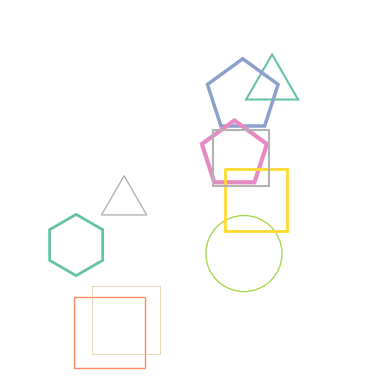[{"shape": "hexagon", "thickness": 2, "radius": 0.4, "center": [0.198, 0.364]}, {"shape": "triangle", "thickness": 1.5, "radius": 0.39, "center": [0.707, 0.78]}, {"shape": "square", "thickness": 1, "radius": 0.46, "center": [0.285, 0.137]}, {"shape": "pentagon", "thickness": 2.5, "radius": 0.48, "center": [0.631, 0.751]}, {"shape": "pentagon", "thickness": 3, "radius": 0.44, "center": [0.609, 0.598]}, {"shape": "circle", "thickness": 1, "radius": 0.49, "center": [0.634, 0.341]}, {"shape": "square", "thickness": 2, "radius": 0.4, "center": [0.664, 0.481]}, {"shape": "square", "thickness": 0.5, "radius": 0.44, "center": [0.327, 0.168]}, {"shape": "square", "thickness": 1.5, "radius": 0.37, "center": [0.625, 0.59]}, {"shape": "triangle", "thickness": 1, "radius": 0.34, "center": [0.322, 0.476]}]